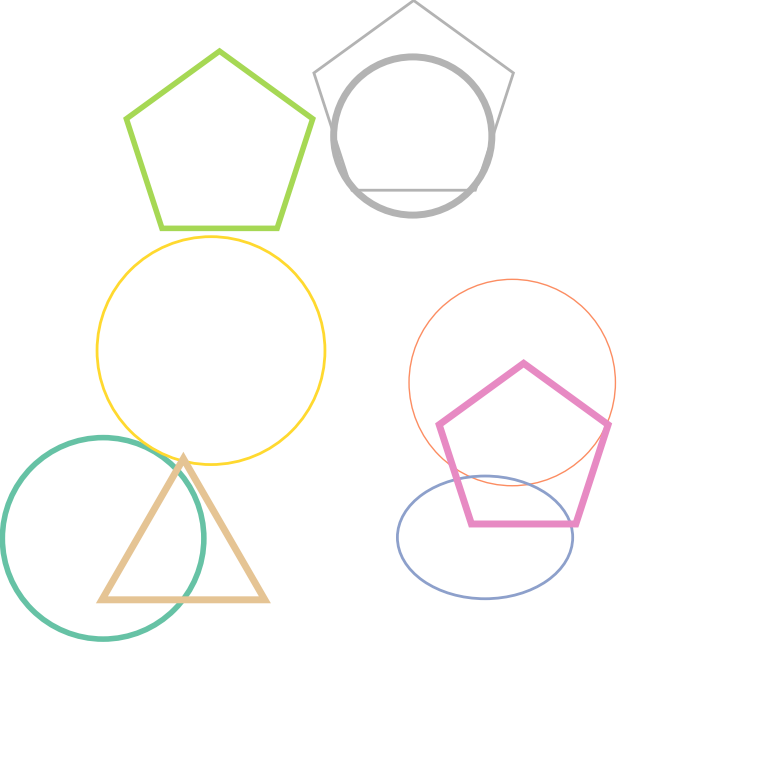[{"shape": "circle", "thickness": 2, "radius": 0.65, "center": [0.134, 0.301]}, {"shape": "circle", "thickness": 0.5, "radius": 0.67, "center": [0.665, 0.503]}, {"shape": "oval", "thickness": 1, "radius": 0.57, "center": [0.63, 0.302]}, {"shape": "pentagon", "thickness": 2.5, "radius": 0.58, "center": [0.68, 0.413]}, {"shape": "pentagon", "thickness": 2, "radius": 0.64, "center": [0.285, 0.806]}, {"shape": "circle", "thickness": 1, "radius": 0.74, "center": [0.274, 0.545]}, {"shape": "triangle", "thickness": 2.5, "radius": 0.61, "center": [0.238, 0.282]}, {"shape": "circle", "thickness": 2.5, "radius": 0.51, "center": [0.536, 0.823]}, {"shape": "pentagon", "thickness": 1, "radius": 0.68, "center": [0.537, 0.863]}]